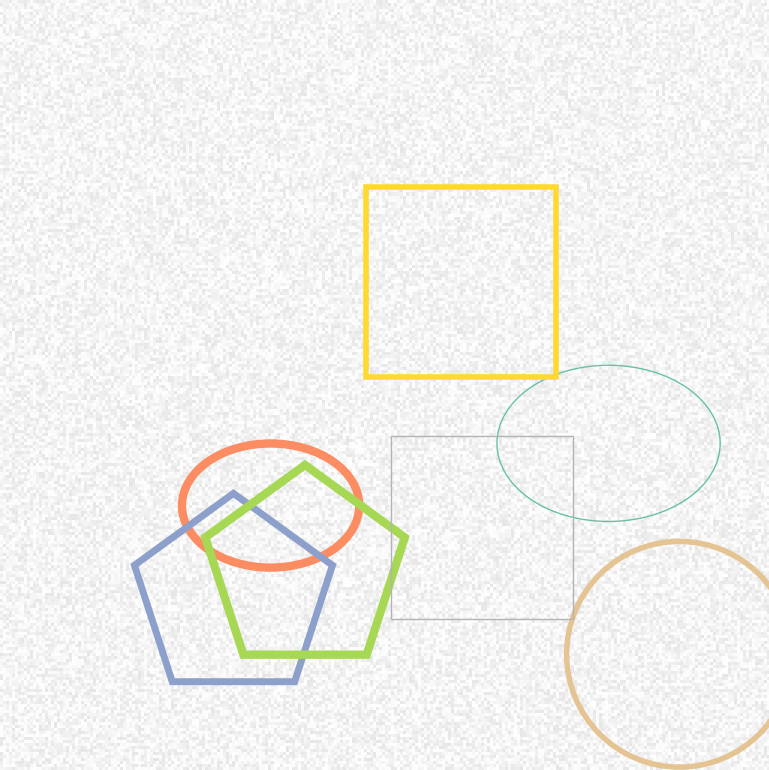[{"shape": "oval", "thickness": 0.5, "radius": 0.72, "center": [0.79, 0.424]}, {"shape": "oval", "thickness": 3, "radius": 0.58, "center": [0.351, 0.343]}, {"shape": "pentagon", "thickness": 2.5, "radius": 0.68, "center": [0.303, 0.224]}, {"shape": "pentagon", "thickness": 3, "radius": 0.68, "center": [0.396, 0.26]}, {"shape": "square", "thickness": 2, "radius": 0.62, "center": [0.599, 0.634]}, {"shape": "circle", "thickness": 2, "radius": 0.73, "center": [0.882, 0.15]}, {"shape": "square", "thickness": 0.5, "radius": 0.59, "center": [0.626, 0.315]}]